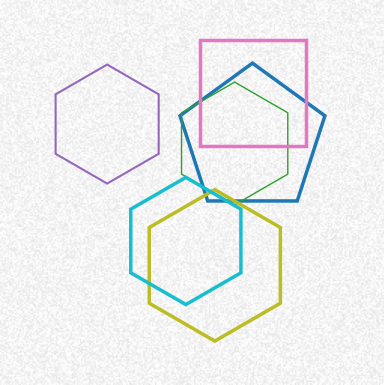[{"shape": "pentagon", "thickness": 2.5, "radius": 0.99, "center": [0.656, 0.638]}, {"shape": "hexagon", "thickness": 1, "radius": 0.8, "center": [0.609, 0.627]}, {"shape": "hexagon", "thickness": 1.5, "radius": 0.77, "center": [0.278, 0.678]}, {"shape": "square", "thickness": 2.5, "radius": 0.68, "center": [0.658, 0.758]}, {"shape": "hexagon", "thickness": 2.5, "radius": 0.98, "center": [0.558, 0.311]}, {"shape": "hexagon", "thickness": 2.5, "radius": 0.83, "center": [0.483, 0.374]}]